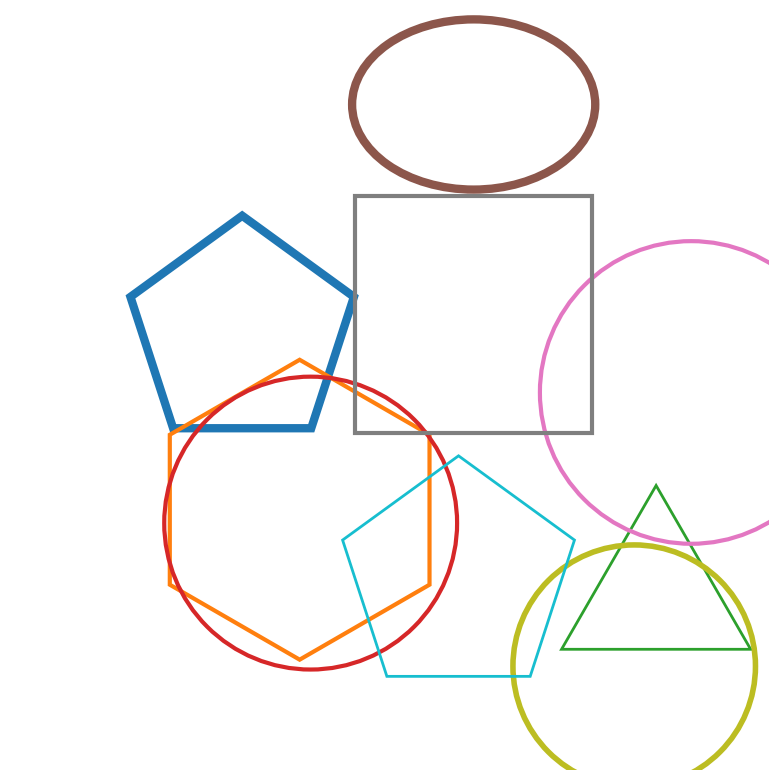[{"shape": "pentagon", "thickness": 3, "radius": 0.76, "center": [0.315, 0.567]}, {"shape": "hexagon", "thickness": 1.5, "radius": 0.97, "center": [0.389, 0.338]}, {"shape": "triangle", "thickness": 1, "radius": 0.71, "center": [0.852, 0.228]}, {"shape": "circle", "thickness": 1.5, "radius": 0.95, "center": [0.403, 0.321]}, {"shape": "oval", "thickness": 3, "radius": 0.79, "center": [0.615, 0.864]}, {"shape": "circle", "thickness": 1.5, "radius": 0.98, "center": [0.898, 0.49]}, {"shape": "square", "thickness": 1.5, "radius": 0.77, "center": [0.615, 0.592]}, {"shape": "circle", "thickness": 2, "radius": 0.79, "center": [0.824, 0.135]}, {"shape": "pentagon", "thickness": 1, "radius": 0.79, "center": [0.595, 0.25]}]